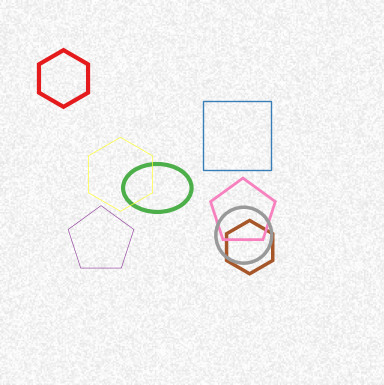[{"shape": "hexagon", "thickness": 3, "radius": 0.37, "center": [0.165, 0.796]}, {"shape": "square", "thickness": 1, "radius": 0.45, "center": [0.616, 0.648]}, {"shape": "oval", "thickness": 3, "radius": 0.44, "center": [0.409, 0.512]}, {"shape": "pentagon", "thickness": 0.5, "radius": 0.45, "center": [0.262, 0.376]}, {"shape": "hexagon", "thickness": 0.5, "radius": 0.48, "center": [0.313, 0.547]}, {"shape": "hexagon", "thickness": 2.5, "radius": 0.35, "center": [0.648, 0.358]}, {"shape": "pentagon", "thickness": 2, "radius": 0.44, "center": [0.631, 0.449]}, {"shape": "circle", "thickness": 2.5, "radius": 0.36, "center": [0.633, 0.389]}]